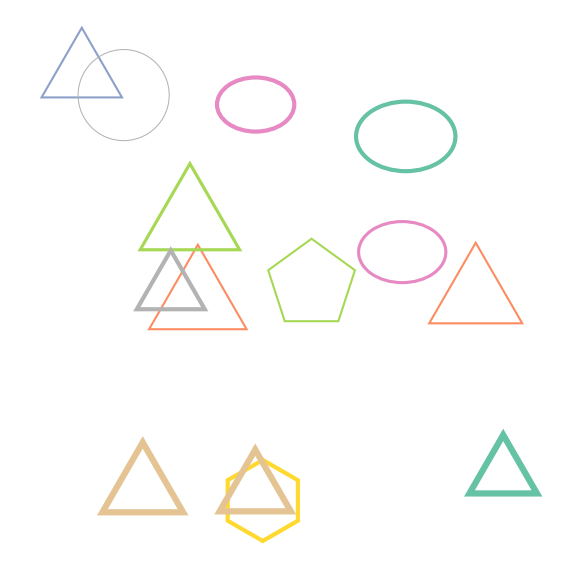[{"shape": "triangle", "thickness": 3, "radius": 0.34, "center": [0.871, 0.178]}, {"shape": "oval", "thickness": 2, "radius": 0.43, "center": [0.703, 0.763]}, {"shape": "triangle", "thickness": 1, "radius": 0.47, "center": [0.824, 0.486]}, {"shape": "triangle", "thickness": 1, "radius": 0.49, "center": [0.343, 0.478]}, {"shape": "triangle", "thickness": 1, "radius": 0.4, "center": [0.142, 0.871]}, {"shape": "oval", "thickness": 1.5, "radius": 0.38, "center": [0.696, 0.563]}, {"shape": "oval", "thickness": 2, "radius": 0.33, "center": [0.443, 0.818]}, {"shape": "triangle", "thickness": 1.5, "radius": 0.5, "center": [0.329, 0.616]}, {"shape": "pentagon", "thickness": 1, "radius": 0.39, "center": [0.54, 0.507]}, {"shape": "hexagon", "thickness": 2, "radius": 0.35, "center": [0.455, 0.133]}, {"shape": "triangle", "thickness": 3, "radius": 0.36, "center": [0.442, 0.149]}, {"shape": "triangle", "thickness": 3, "radius": 0.4, "center": [0.247, 0.152]}, {"shape": "triangle", "thickness": 2, "radius": 0.34, "center": [0.296, 0.498]}, {"shape": "circle", "thickness": 0.5, "radius": 0.39, "center": [0.214, 0.834]}]